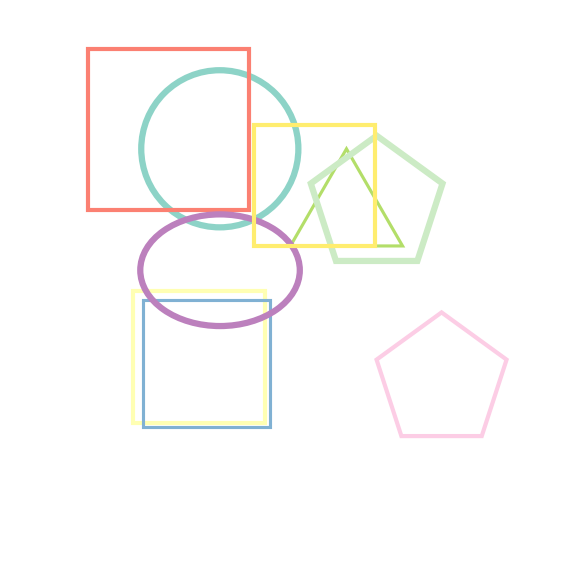[{"shape": "circle", "thickness": 3, "radius": 0.68, "center": [0.381, 0.741]}, {"shape": "square", "thickness": 2, "radius": 0.57, "center": [0.345, 0.381]}, {"shape": "square", "thickness": 2, "radius": 0.7, "center": [0.292, 0.776]}, {"shape": "square", "thickness": 1.5, "radius": 0.55, "center": [0.357, 0.37]}, {"shape": "triangle", "thickness": 1.5, "radius": 0.56, "center": [0.6, 0.629]}, {"shape": "pentagon", "thickness": 2, "radius": 0.59, "center": [0.765, 0.34]}, {"shape": "oval", "thickness": 3, "radius": 0.69, "center": [0.381, 0.531]}, {"shape": "pentagon", "thickness": 3, "radius": 0.6, "center": [0.652, 0.644]}, {"shape": "square", "thickness": 2, "radius": 0.52, "center": [0.545, 0.678]}]